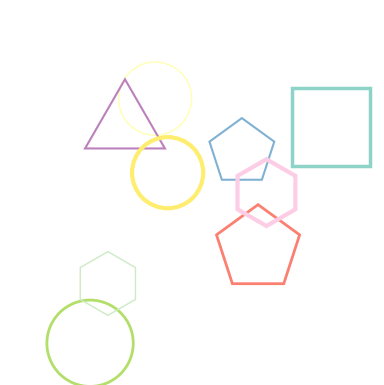[{"shape": "square", "thickness": 2.5, "radius": 0.51, "center": [0.86, 0.67]}, {"shape": "circle", "thickness": 1, "radius": 0.48, "center": [0.403, 0.744]}, {"shape": "pentagon", "thickness": 2, "radius": 0.57, "center": [0.67, 0.355]}, {"shape": "pentagon", "thickness": 1.5, "radius": 0.44, "center": [0.628, 0.605]}, {"shape": "circle", "thickness": 2, "radius": 0.56, "center": [0.234, 0.108]}, {"shape": "hexagon", "thickness": 3, "radius": 0.43, "center": [0.692, 0.5]}, {"shape": "triangle", "thickness": 1.5, "radius": 0.6, "center": [0.325, 0.674]}, {"shape": "hexagon", "thickness": 1, "radius": 0.41, "center": [0.28, 0.264]}, {"shape": "circle", "thickness": 3, "radius": 0.46, "center": [0.435, 0.551]}]